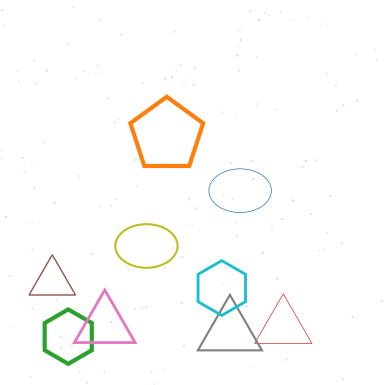[{"shape": "oval", "thickness": 0.5, "radius": 0.41, "center": [0.624, 0.505]}, {"shape": "pentagon", "thickness": 3, "radius": 0.5, "center": [0.433, 0.649]}, {"shape": "hexagon", "thickness": 3, "radius": 0.35, "center": [0.177, 0.126]}, {"shape": "triangle", "thickness": 0.5, "radius": 0.43, "center": [0.736, 0.151]}, {"shape": "triangle", "thickness": 1, "radius": 0.35, "center": [0.136, 0.269]}, {"shape": "triangle", "thickness": 2, "radius": 0.46, "center": [0.272, 0.156]}, {"shape": "triangle", "thickness": 1.5, "radius": 0.48, "center": [0.597, 0.138]}, {"shape": "oval", "thickness": 1.5, "radius": 0.4, "center": [0.38, 0.361]}, {"shape": "hexagon", "thickness": 2, "radius": 0.36, "center": [0.576, 0.252]}]